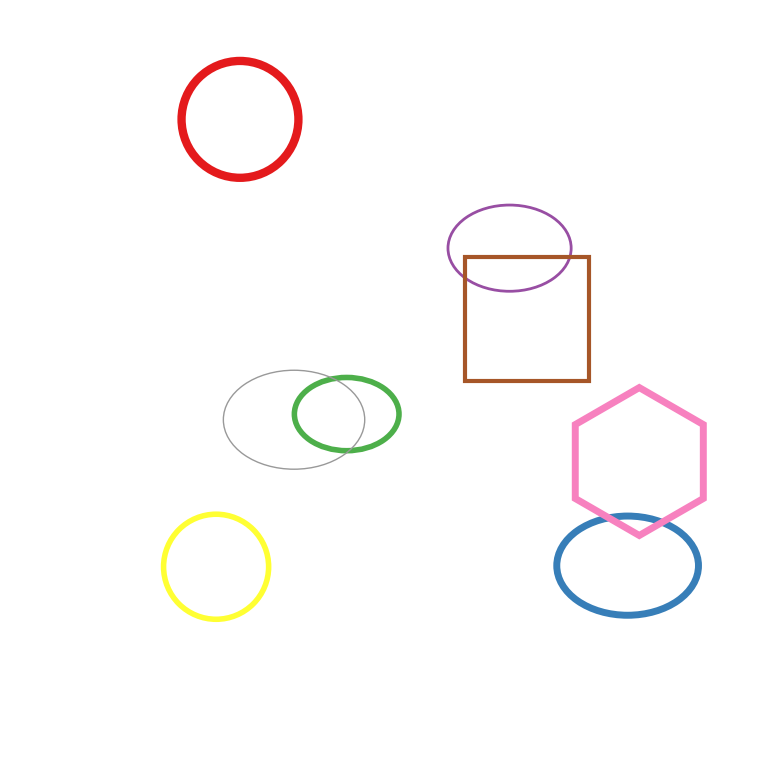[{"shape": "circle", "thickness": 3, "radius": 0.38, "center": [0.312, 0.845]}, {"shape": "oval", "thickness": 2.5, "radius": 0.46, "center": [0.815, 0.265]}, {"shape": "oval", "thickness": 2, "radius": 0.34, "center": [0.45, 0.462]}, {"shape": "oval", "thickness": 1, "radius": 0.4, "center": [0.662, 0.678]}, {"shape": "circle", "thickness": 2, "radius": 0.34, "center": [0.281, 0.264]}, {"shape": "square", "thickness": 1.5, "radius": 0.4, "center": [0.684, 0.586]}, {"shape": "hexagon", "thickness": 2.5, "radius": 0.48, "center": [0.83, 0.401]}, {"shape": "oval", "thickness": 0.5, "radius": 0.46, "center": [0.382, 0.455]}]